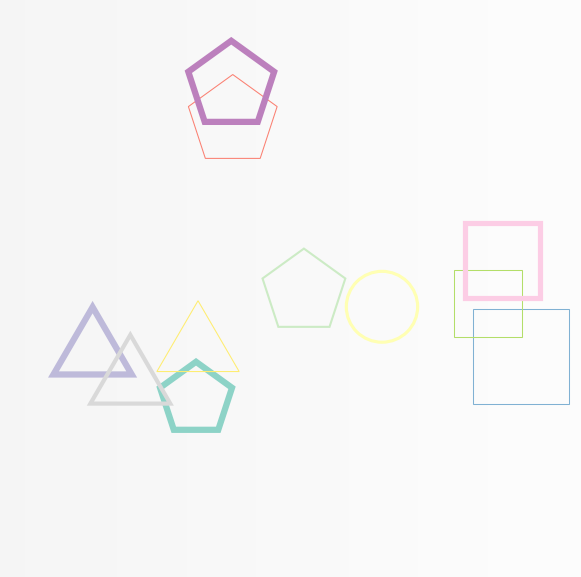[{"shape": "pentagon", "thickness": 3, "radius": 0.33, "center": [0.337, 0.308]}, {"shape": "circle", "thickness": 1.5, "radius": 0.31, "center": [0.657, 0.468]}, {"shape": "triangle", "thickness": 3, "radius": 0.39, "center": [0.159, 0.39]}, {"shape": "pentagon", "thickness": 0.5, "radius": 0.4, "center": [0.4, 0.79]}, {"shape": "square", "thickness": 0.5, "radius": 0.41, "center": [0.896, 0.382]}, {"shape": "square", "thickness": 0.5, "radius": 0.29, "center": [0.839, 0.473]}, {"shape": "square", "thickness": 2.5, "radius": 0.32, "center": [0.865, 0.547]}, {"shape": "triangle", "thickness": 2, "radius": 0.4, "center": [0.224, 0.34]}, {"shape": "pentagon", "thickness": 3, "radius": 0.39, "center": [0.398, 0.851]}, {"shape": "pentagon", "thickness": 1, "radius": 0.37, "center": [0.523, 0.494]}, {"shape": "triangle", "thickness": 0.5, "radius": 0.41, "center": [0.341, 0.397]}]